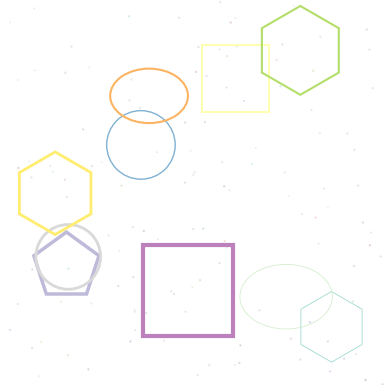[{"shape": "hexagon", "thickness": 0.5, "radius": 0.46, "center": [0.861, 0.151]}, {"shape": "square", "thickness": 1.5, "radius": 0.44, "center": [0.612, 0.797]}, {"shape": "pentagon", "thickness": 2.5, "radius": 0.44, "center": [0.173, 0.308]}, {"shape": "circle", "thickness": 1, "radius": 0.45, "center": [0.366, 0.624]}, {"shape": "oval", "thickness": 1.5, "radius": 0.5, "center": [0.387, 0.751]}, {"shape": "hexagon", "thickness": 1.5, "radius": 0.58, "center": [0.78, 0.869]}, {"shape": "circle", "thickness": 2, "radius": 0.42, "center": [0.177, 0.333]}, {"shape": "square", "thickness": 3, "radius": 0.59, "center": [0.488, 0.246]}, {"shape": "oval", "thickness": 0.5, "radius": 0.6, "center": [0.743, 0.229]}, {"shape": "hexagon", "thickness": 2, "radius": 0.54, "center": [0.143, 0.498]}]